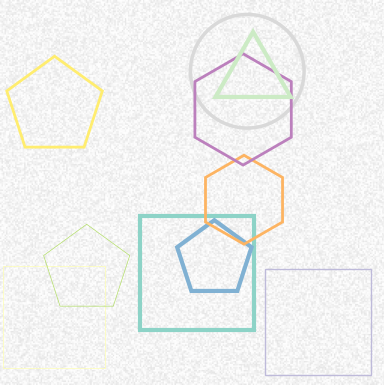[{"shape": "square", "thickness": 3, "radius": 0.74, "center": [0.511, 0.291]}, {"shape": "square", "thickness": 0.5, "radius": 0.66, "center": [0.14, 0.176]}, {"shape": "square", "thickness": 1, "radius": 0.69, "center": [0.827, 0.164]}, {"shape": "pentagon", "thickness": 3, "radius": 0.51, "center": [0.557, 0.327]}, {"shape": "hexagon", "thickness": 2, "radius": 0.58, "center": [0.634, 0.481]}, {"shape": "pentagon", "thickness": 0.5, "radius": 0.59, "center": [0.225, 0.3]}, {"shape": "circle", "thickness": 2.5, "radius": 0.74, "center": [0.642, 0.815]}, {"shape": "hexagon", "thickness": 2, "radius": 0.72, "center": [0.631, 0.716]}, {"shape": "triangle", "thickness": 3, "radius": 0.56, "center": [0.657, 0.805]}, {"shape": "pentagon", "thickness": 2, "radius": 0.65, "center": [0.142, 0.723]}]